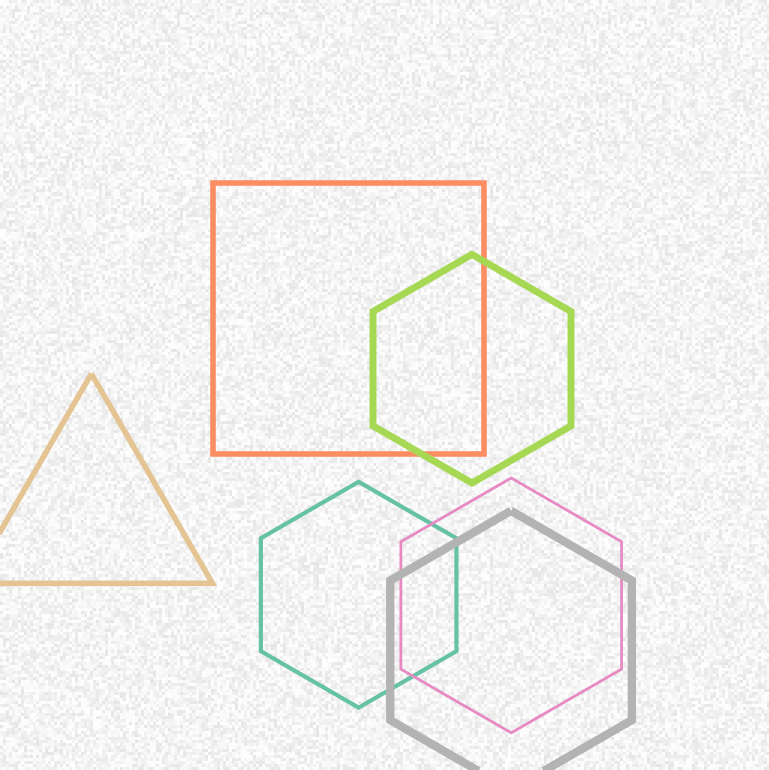[{"shape": "hexagon", "thickness": 1.5, "radius": 0.73, "center": [0.466, 0.228]}, {"shape": "square", "thickness": 2, "radius": 0.88, "center": [0.453, 0.586]}, {"shape": "hexagon", "thickness": 1, "radius": 0.83, "center": [0.664, 0.214]}, {"shape": "hexagon", "thickness": 2.5, "radius": 0.74, "center": [0.613, 0.521]}, {"shape": "triangle", "thickness": 2, "radius": 0.91, "center": [0.119, 0.333]}, {"shape": "hexagon", "thickness": 3, "radius": 0.91, "center": [0.664, 0.155]}]